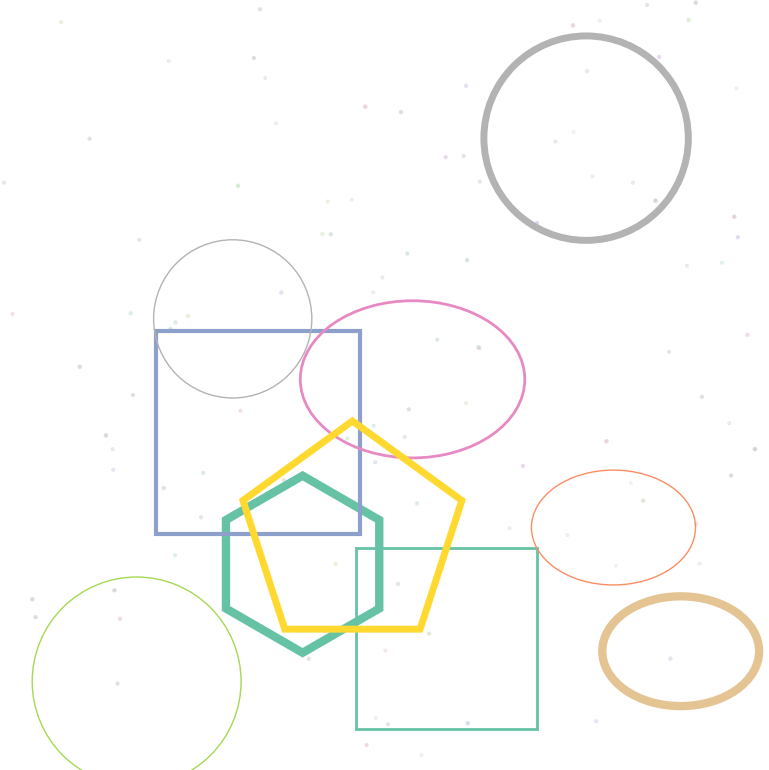[{"shape": "square", "thickness": 1, "radius": 0.59, "center": [0.58, 0.17]}, {"shape": "hexagon", "thickness": 3, "radius": 0.57, "center": [0.393, 0.267]}, {"shape": "oval", "thickness": 0.5, "radius": 0.53, "center": [0.797, 0.315]}, {"shape": "square", "thickness": 1.5, "radius": 0.66, "center": [0.335, 0.438]}, {"shape": "oval", "thickness": 1, "radius": 0.73, "center": [0.536, 0.507]}, {"shape": "circle", "thickness": 0.5, "radius": 0.68, "center": [0.177, 0.115]}, {"shape": "pentagon", "thickness": 2.5, "radius": 0.75, "center": [0.458, 0.304]}, {"shape": "oval", "thickness": 3, "radius": 0.51, "center": [0.884, 0.154]}, {"shape": "circle", "thickness": 0.5, "radius": 0.51, "center": [0.302, 0.586]}, {"shape": "circle", "thickness": 2.5, "radius": 0.66, "center": [0.761, 0.821]}]